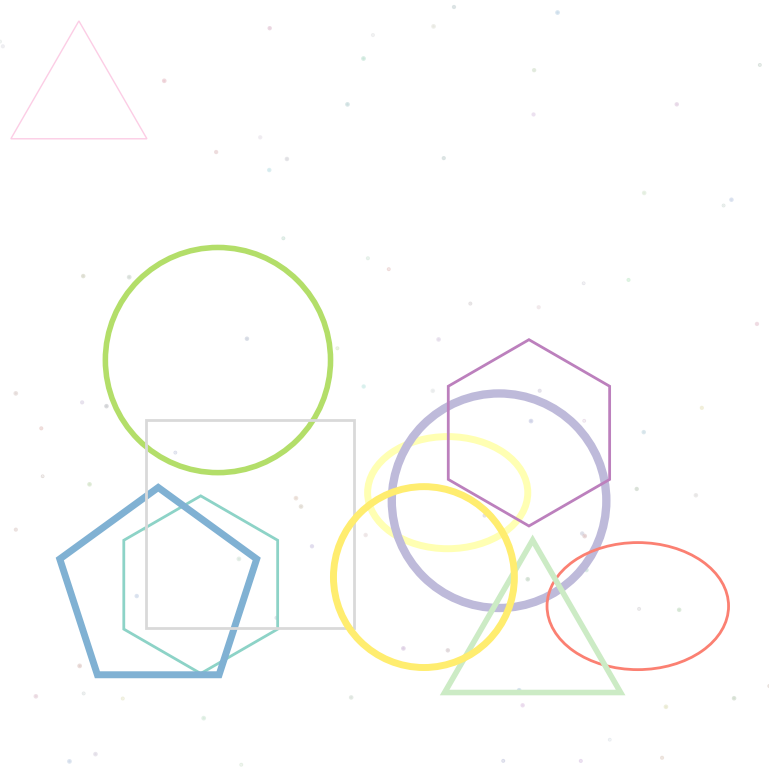[{"shape": "hexagon", "thickness": 1, "radius": 0.58, "center": [0.261, 0.241]}, {"shape": "oval", "thickness": 2.5, "radius": 0.52, "center": [0.581, 0.36]}, {"shape": "circle", "thickness": 3, "radius": 0.7, "center": [0.648, 0.35]}, {"shape": "oval", "thickness": 1, "radius": 0.59, "center": [0.828, 0.213]}, {"shape": "pentagon", "thickness": 2.5, "radius": 0.67, "center": [0.206, 0.232]}, {"shape": "circle", "thickness": 2, "radius": 0.73, "center": [0.283, 0.532]}, {"shape": "triangle", "thickness": 0.5, "radius": 0.51, "center": [0.102, 0.871]}, {"shape": "square", "thickness": 1, "radius": 0.68, "center": [0.324, 0.319]}, {"shape": "hexagon", "thickness": 1, "radius": 0.6, "center": [0.687, 0.438]}, {"shape": "triangle", "thickness": 2, "radius": 0.66, "center": [0.692, 0.167]}, {"shape": "circle", "thickness": 2.5, "radius": 0.59, "center": [0.551, 0.251]}]